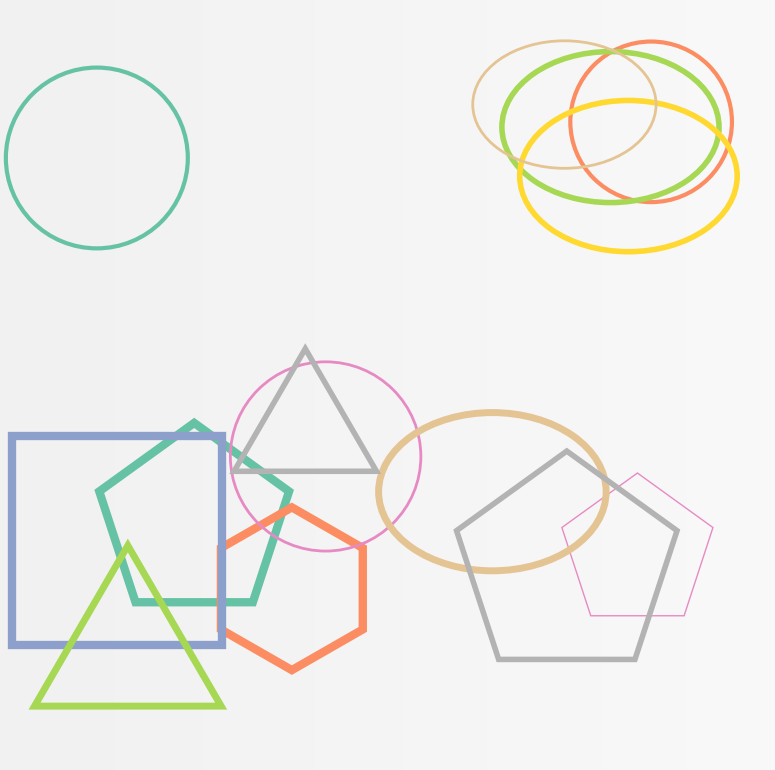[{"shape": "circle", "thickness": 1.5, "radius": 0.59, "center": [0.125, 0.795]}, {"shape": "pentagon", "thickness": 3, "radius": 0.64, "center": [0.251, 0.322]}, {"shape": "circle", "thickness": 1.5, "radius": 0.52, "center": [0.84, 0.842]}, {"shape": "hexagon", "thickness": 3, "radius": 0.53, "center": [0.377, 0.235]}, {"shape": "square", "thickness": 3, "radius": 0.68, "center": [0.151, 0.299]}, {"shape": "pentagon", "thickness": 0.5, "radius": 0.51, "center": [0.822, 0.283]}, {"shape": "circle", "thickness": 1, "radius": 0.61, "center": [0.42, 0.407]}, {"shape": "triangle", "thickness": 2.5, "radius": 0.7, "center": [0.165, 0.152]}, {"shape": "oval", "thickness": 2, "radius": 0.7, "center": [0.788, 0.835]}, {"shape": "oval", "thickness": 2, "radius": 0.7, "center": [0.811, 0.771]}, {"shape": "oval", "thickness": 2.5, "radius": 0.73, "center": [0.635, 0.361]}, {"shape": "oval", "thickness": 1, "radius": 0.59, "center": [0.728, 0.864]}, {"shape": "pentagon", "thickness": 2, "radius": 0.75, "center": [0.731, 0.265]}, {"shape": "triangle", "thickness": 2, "radius": 0.53, "center": [0.394, 0.441]}]